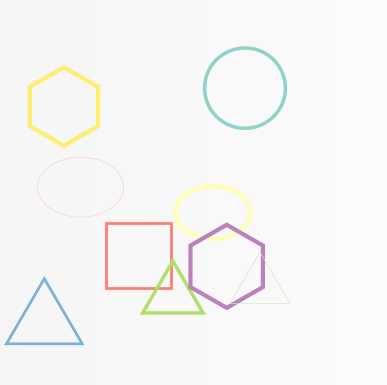[{"shape": "circle", "thickness": 2.5, "radius": 0.52, "center": [0.632, 0.771]}, {"shape": "oval", "thickness": 3, "radius": 0.48, "center": [0.55, 0.448]}, {"shape": "square", "thickness": 2, "radius": 0.42, "center": [0.357, 0.336]}, {"shape": "triangle", "thickness": 2, "radius": 0.56, "center": [0.114, 0.164]}, {"shape": "triangle", "thickness": 2.5, "radius": 0.45, "center": [0.446, 0.232]}, {"shape": "oval", "thickness": 0.5, "radius": 0.56, "center": [0.208, 0.514]}, {"shape": "hexagon", "thickness": 3, "radius": 0.54, "center": [0.585, 0.308]}, {"shape": "triangle", "thickness": 0.5, "radius": 0.44, "center": [0.671, 0.257]}, {"shape": "hexagon", "thickness": 3, "radius": 0.51, "center": [0.165, 0.724]}]